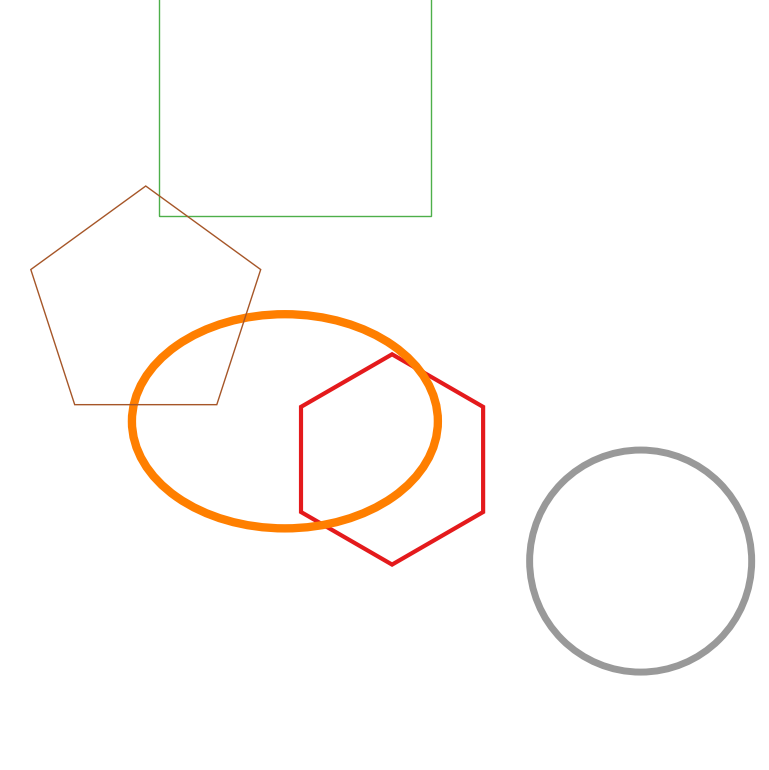[{"shape": "hexagon", "thickness": 1.5, "radius": 0.68, "center": [0.509, 0.403]}, {"shape": "square", "thickness": 0.5, "radius": 0.89, "center": [0.383, 0.897]}, {"shape": "oval", "thickness": 3, "radius": 0.99, "center": [0.37, 0.453]}, {"shape": "pentagon", "thickness": 0.5, "radius": 0.78, "center": [0.189, 0.601]}, {"shape": "circle", "thickness": 2.5, "radius": 0.72, "center": [0.832, 0.271]}]